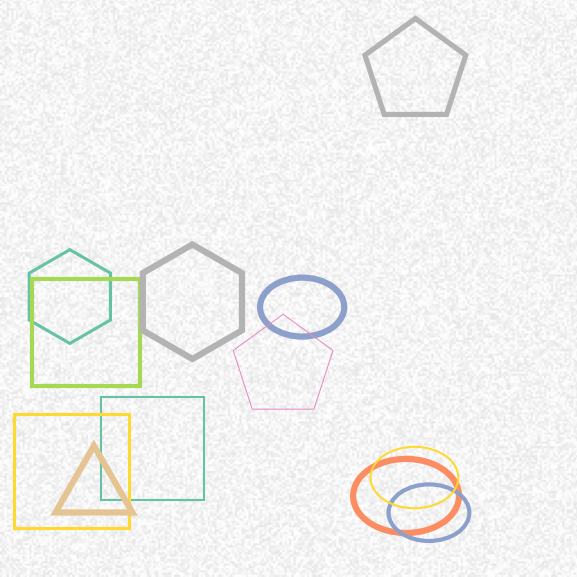[{"shape": "square", "thickness": 1, "radius": 0.45, "center": [0.263, 0.223]}, {"shape": "hexagon", "thickness": 1.5, "radius": 0.41, "center": [0.121, 0.486]}, {"shape": "oval", "thickness": 3, "radius": 0.46, "center": [0.703, 0.14]}, {"shape": "oval", "thickness": 3, "radius": 0.36, "center": [0.523, 0.467]}, {"shape": "oval", "thickness": 2, "radius": 0.35, "center": [0.743, 0.111]}, {"shape": "pentagon", "thickness": 0.5, "radius": 0.45, "center": [0.49, 0.364]}, {"shape": "square", "thickness": 2, "radius": 0.47, "center": [0.149, 0.423]}, {"shape": "square", "thickness": 1.5, "radius": 0.5, "center": [0.124, 0.183]}, {"shape": "oval", "thickness": 1, "radius": 0.38, "center": [0.718, 0.172]}, {"shape": "triangle", "thickness": 3, "radius": 0.38, "center": [0.163, 0.15]}, {"shape": "pentagon", "thickness": 2.5, "radius": 0.46, "center": [0.719, 0.875]}, {"shape": "hexagon", "thickness": 3, "radius": 0.5, "center": [0.333, 0.477]}]